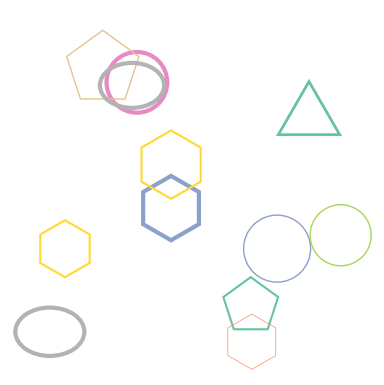[{"shape": "triangle", "thickness": 2, "radius": 0.46, "center": [0.803, 0.696]}, {"shape": "pentagon", "thickness": 1.5, "radius": 0.37, "center": [0.651, 0.205]}, {"shape": "hexagon", "thickness": 0.5, "radius": 0.36, "center": [0.654, 0.112]}, {"shape": "circle", "thickness": 1, "radius": 0.44, "center": [0.72, 0.354]}, {"shape": "hexagon", "thickness": 3, "radius": 0.42, "center": [0.444, 0.459]}, {"shape": "circle", "thickness": 3, "radius": 0.39, "center": [0.356, 0.786]}, {"shape": "circle", "thickness": 1, "radius": 0.4, "center": [0.885, 0.389]}, {"shape": "hexagon", "thickness": 1.5, "radius": 0.44, "center": [0.444, 0.572]}, {"shape": "hexagon", "thickness": 1.5, "radius": 0.37, "center": [0.169, 0.354]}, {"shape": "pentagon", "thickness": 1, "radius": 0.49, "center": [0.267, 0.823]}, {"shape": "oval", "thickness": 3, "radius": 0.42, "center": [0.343, 0.778]}, {"shape": "oval", "thickness": 3, "radius": 0.45, "center": [0.129, 0.138]}]